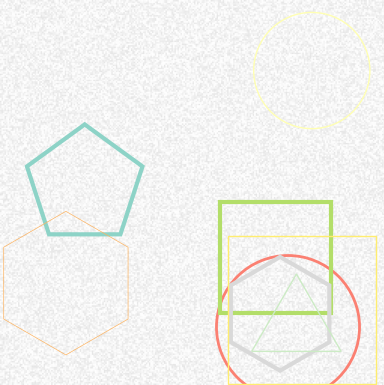[{"shape": "pentagon", "thickness": 3, "radius": 0.79, "center": [0.22, 0.519]}, {"shape": "circle", "thickness": 1, "radius": 0.75, "center": [0.81, 0.817]}, {"shape": "circle", "thickness": 2, "radius": 0.93, "center": [0.748, 0.151]}, {"shape": "hexagon", "thickness": 0.5, "radius": 0.93, "center": [0.171, 0.265]}, {"shape": "square", "thickness": 3, "radius": 0.72, "center": [0.716, 0.331]}, {"shape": "hexagon", "thickness": 3, "radius": 0.74, "center": [0.727, 0.185]}, {"shape": "triangle", "thickness": 1, "radius": 0.67, "center": [0.77, 0.154]}, {"shape": "square", "thickness": 1, "radius": 0.97, "center": [0.784, 0.195]}]